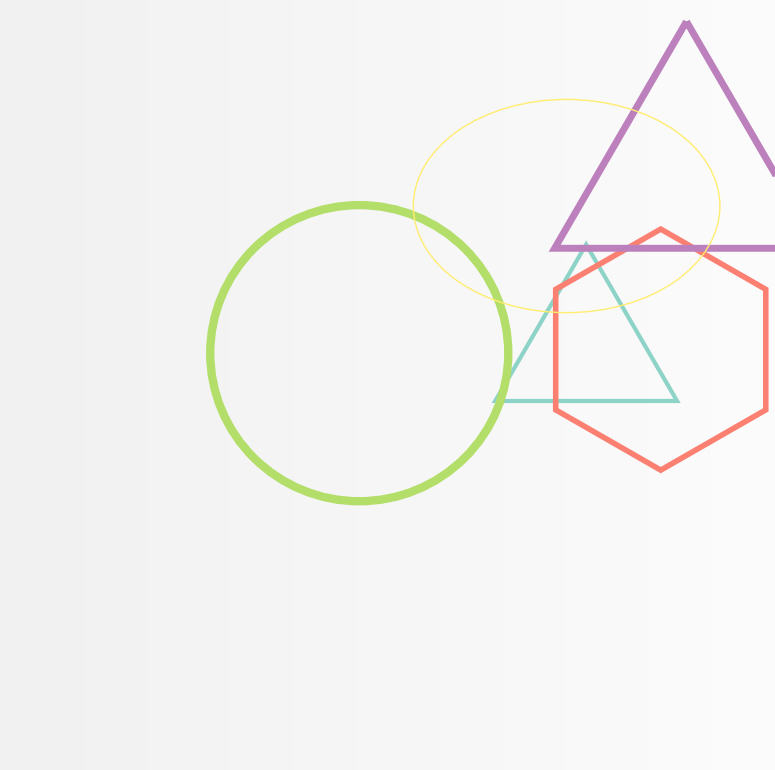[{"shape": "triangle", "thickness": 1.5, "radius": 0.68, "center": [0.756, 0.547]}, {"shape": "hexagon", "thickness": 2, "radius": 0.78, "center": [0.853, 0.546]}, {"shape": "circle", "thickness": 3, "radius": 0.96, "center": [0.464, 0.541]}, {"shape": "triangle", "thickness": 2.5, "radius": 0.98, "center": [0.886, 0.776]}, {"shape": "oval", "thickness": 0.5, "radius": 0.99, "center": [0.731, 0.732]}]